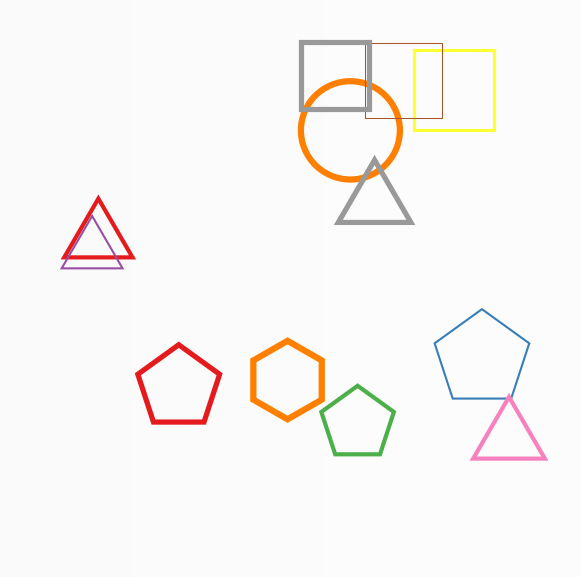[{"shape": "pentagon", "thickness": 2.5, "radius": 0.37, "center": [0.308, 0.328]}, {"shape": "triangle", "thickness": 2, "radius": 0.34, "center": [0.169, 0.587]}, {"shape": "pentagon", "thickness": 1, "radius": 0.43, "center": [0.829, 0.378]}, {"shape": "pentagon", "thickness": 2, "radius": 0.33, "center": [0.615, 0.266]}, {"shape": "triangle", "thickness": 1, "radius": 0.3, "center": [0.158, 0.565]}, {"shape": "circle", "thickness": 3, "radius": 0.43, "center": [0.603, 0.773]}, {"shape": "hexagon", "thickness": 3, "radius": 0.34, "center": [0.495, 0.341]}, {"shape": "square", "thickness": 1.5, "radius": 0.34, "center": [0.782, 0.844]}, {"shape": "square", "thickness": 0.5, "radius": 0.33, "center": [0.694, 0.86]}, {"shape": "triangle", "thickness": 2, "radius": 0.36, "center": [0.876, 0.241]}, {"shape": "triangle", "thickness": 2.5, "radius": 0.36, "center": [0.644, 0.65]}, {"shape": "square", "thickness": 2.5, "radius": 0.29, "center": [0.576, 0.869]}]